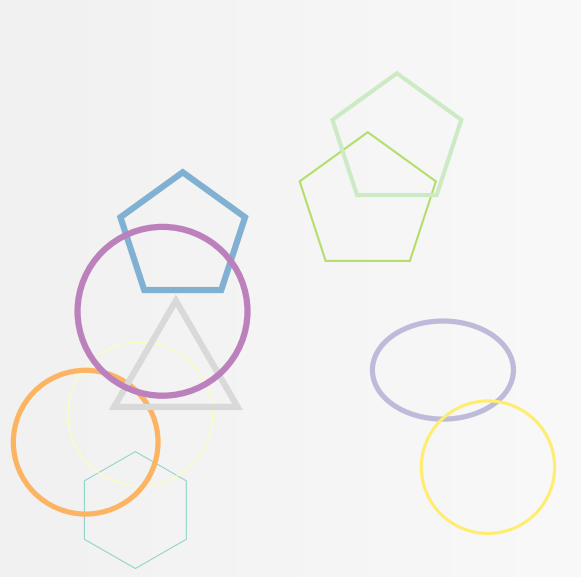[{"shape": "hexagon", "thickness": 0.5, "radius": 0.51, "center": [0.233, 0.116]}, {"shape": "circle", "thickness": 0.5, "radius": 0.62, "center": [0.241, 0.282]}, {"shape": "oval", "thickness": 2.5, "radius": 0.61, "center": [0.762, 0.358]}, {"shape": "pentagon", "thickness": 3, "radius": 0.56, "center": [0.314, 0.588]}, {"shape": "circle", "thickness": 2.5, "radius": 0.62, "center": [0.147, 0.233]}, {"shape": "pentagon", "thickness": 1, "radius": 0.62, "center": [0.633, 0.647]}, {"shape": "triangle", "thickness": 3, "radius": 0.61, "center": [0.303, 0.356]}, {"shape": "circle", "thickness": 3, "radius": 0.73, "center": [0.28, 0.46]}, {"shape": "pentagon", "thickness": 2, "radius": 0.58, "center": [0.683, 0.756]}, {"shape": "circle", "thickness": 1.5, "radius": 0.57, "center": [0.84, 0.19]}]